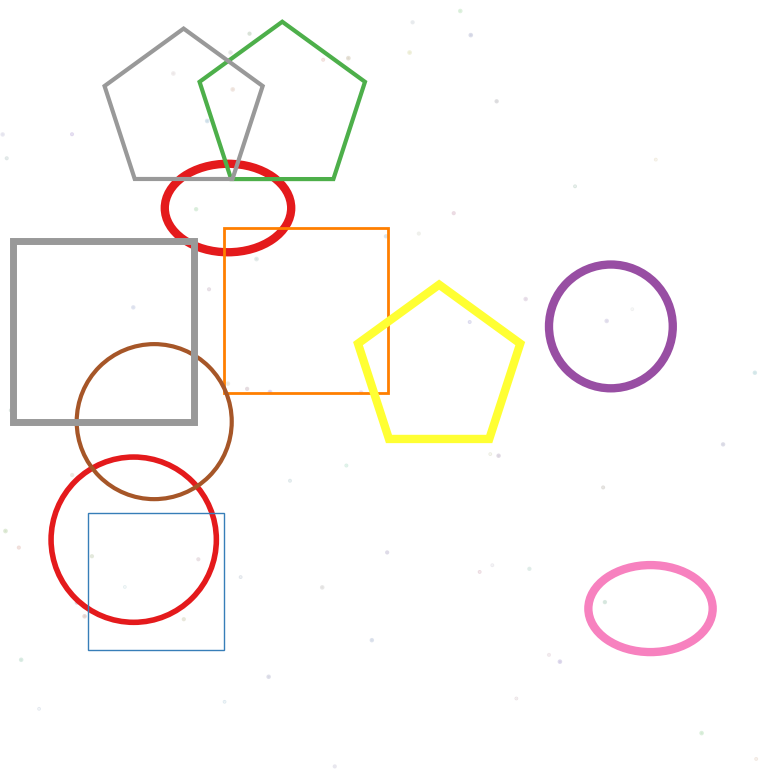[{"shape": "oval", "thickness": 3, "radius": 0.41, "center": [0.296, 0.73]}, {"shape": "circle", "thickness": 2, "radius": 0.54, "center": [0.174, 0.299]}, {"shape": "square", "thickness": 0.5, "radius": 0.44, "center": [0.203, 0.245]}, {"shape": "pentagon", "thickness": 1.5, "radius": 0.56, "center": [0.367, 0.859]}, {"shape": "circle", "thickness": 3, "radius": 0.4, "center": [0.793, 0.576]}, {"shape": "square", "thickness": 1, "radius": 0.54, "center": [0.397, 0.597]}, {"shape": "pentagon", "thickness": 3, "radius": 0.55, "center": [0.57, 0.52]}, {"shape": "circle", "thickness": 1.5, "radius": 0.5, "center": [0.2, 0.452]}, {"shape": "oval", "thickness": 3, "radius": 0.4, "center": [0.845, 0.21]}, {"shape": "pentagon", "thickness": 1.5, "radius": 0.54, "center": [0.238, 0.855]}, {"shape": "square", "thickness": 2.5, "radius": 0.59, "center": [0.135, 0.569]}]